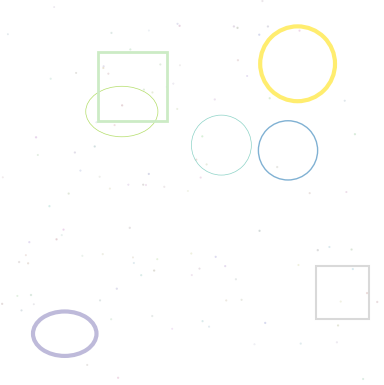[{"shape": "circle", "thickness": 0.5, "radius": 0.39, "center": [0.575, 0.623]}, {"shape": "oval", "thickness": 3, "radius": 0.41, "center": [0.168, 0.133]}, {"shape": "circle", "thickness": 1, "radius": 0.38, "center": [0.748, 0.609]}, {"shape": "oval", "thickness": 0.5, "radius": 0.47, "center": [0.316, 0.71]}, {"shape": "square", "thickness": 1.5, "radius": 0.34, "center": [0.888, 0.241]}, {"shape": "square", "thickness": 2, "radius": 0.45, "center": [0.344, 0.776]}, {"shape": "circle", "thickness": 3, "radius": 0.49, "center": [0.773, 0.834]}]